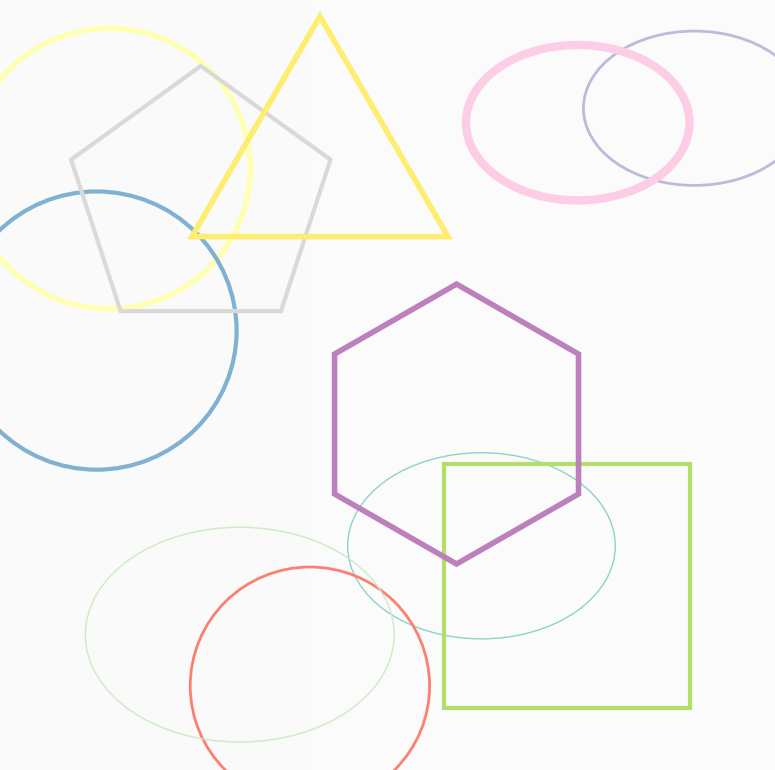[{"shape": "oval", "thickness": 0.5, "radius": 0.86, "center": [0.621, 0.291]}, {"shape": "circle", "thickness": 2, "radius": 0.91, "center": [0.141, 0.781]}, {"shape": "oval", "thickness": 1, "radius": 0.72, "center": [0.896, 0.859]}, {"shape": "circle", "thickness": 1, "radius": 0.77, "center": [0.4, 0.109]}, {"shape": "circle", "thickness": 1.5, "radius": 0.9, "center": [0.125, 0.571]}, {"shape": "square", "thickness": 1.5, "radius": 0.79, "center": [0.732, 0.239]}, {"shape": "oval", "thickness": 3, "radius": 0.72, "center": [0.745, 0.841]}, {"shape": "pentagon", "thickness": 1.5, "radius": 0.88, "center": [0.259, 0.738]}, {"shape": "hexagon", "thickness": 2, "radius": 0.91, "center": [0.589, 0.449]}, {"shape": "oval", "thickness": 0.5, "radius": 1.0, "center": [0.309, 0.176]}, {"shape": "triangle", "thickness": 2, "radius": 0.95, "center": [0.413, 0.788]}]